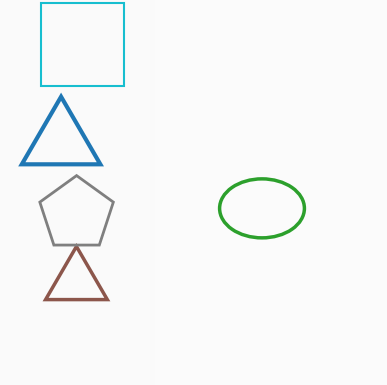[{"shape": "triangle", "thickness": 3, "radius": 0.59, "center": [0.158, 0.632]}, {"shape": "oval", "thickness": 2.5, "radius": 0.55, "center": [0.676, 0.459]}, {"shape": "triangle", "thickness": 2.5, "radius": 0.46, "center": [0.197, 0.268]}, {"shape": "pentagon", "thickness": 2, "radius": 0.5, "center": [0.198, 0.444]}, {"shape": "square", "thickness": 1.5, "radius": 0.54, "center": [0.212, 0.884]}]